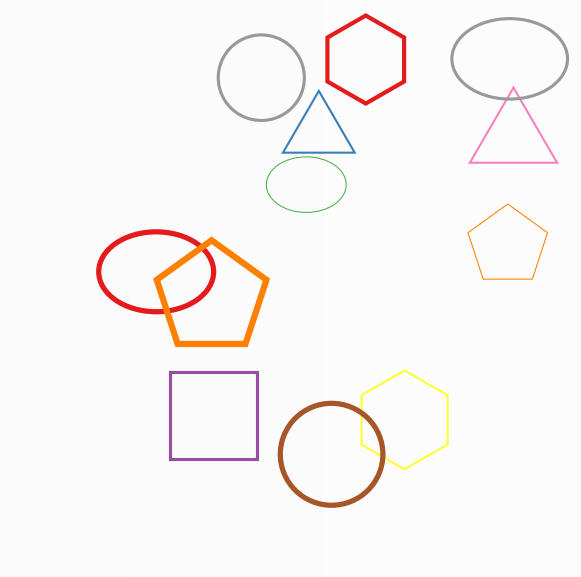[{"shape": "hexagon", "thickness": 2, "radius": 0.38, "center": [0.629, 0.896]}, {"shape": "oval", "thickness": 2.5, "radius": 0.49, "center": [0.269, 0.529]}, {"shape": "triangle", "thickness": 1, "radius": 0.36, "center": [0.549, 0.77]}, {"shape": "oval", "thickness": 0.5, "radius": 0.34, "center": [0.527, 0.679]}, {"shape": "square", "thickness": 1.5, "radius": 0.37, "center": [0.368, 0.28]}, {"shape": "pentagon", "thickness": 3, "radius": 0.5, "center": [0.364, 0.484]}, {"shape": "pentagon", "thickness": 0.5, "radius": 0.36, "center": [0.874, 0.574]}, {"shape": "hexagon", "thickness": 1, "radius": 0.43, "center": [0.696, 0.272]}, {"shape": "circle", "thickness": 2.5, "radius": 0.44, "center": [0.57, 0.212]}, {"shape": "triangle", "thickness": 1, "radius": 0.43, "center": [0.883, 0.761]}, {"shape": "oval", "thickness": 1.5, "radius": 0.5, "center": [0.877, 0.897]}, {"shape": "circle", "thickness": 1.5, "radius": 0.37, "center": [0.45, 0.865]}]